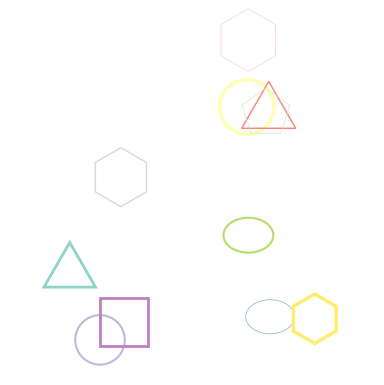[{"shape": "triangle", "thickness": 2, "radius": 0.39, "center": [0.181, 0.293]}, {"shape": "circle", "thickness": 2.5, "radius": 0.35, "center": [0.641, 0.722]}, {"shape": "circle", "thickness": 1.5, "radius": 0.32, "center": [0.26, 0.117]}, {"shape": "triangle", "thickness": 1, "radius": 0.41, "center": [0.698, 0.707]}, {"shape": "oval", "thickness": 0.5, "radius": 0.32, "center": [0.702, 0.177]}, {"shape": "oval", "thickness": 1.5, "radius": 0.32, "center": [0.645, 0.389]}, {"shape": "hexagon", "thickness": 0.5, "radius": 0.41, "center": [0.645, 0.896]}, {"shape": "hexagon", "thickness": 1, "radius": 0.38, "center": [0.314, 0.54]}, {"shape": "square", "thickness": 2, "radius": 0.31, "center": [0.322, 0.163]}, {"shape": "pentagon", "thickness": 0.5, "radius": 0.33, "center": [0.691, 0.706]}, {"shape": "hexagon", "thickness": 2.5, "radius": 0.32, "center": [0.818, 0.172]}]